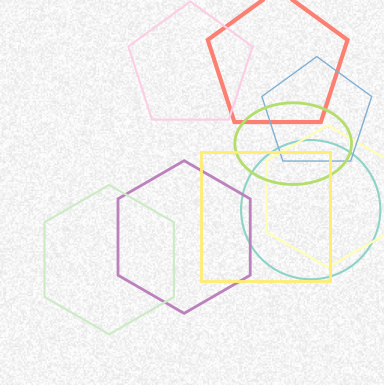[{"shape": "circle", "thickness": 1.5, "radius": 0.9, "center": [0.807, 0.455]}, {"shape": "hexagon", "thickness": 1.5, "radius": 0.92, "center": [0.852, 0.49]}, {"shape": "pentagon", "thickness": 3, "radius": 0.95, "center": [0.721, 0.837]}, {"shape": "pentagon", "thickness": 1, "radius": 0.75, "center": [0.823, 0.703]}, {"shape": "oval", "thickness": 2, "radius": 0.76, "center": [0.762, 0.627]}, {"shape": "pentagon", "thickness": 1.5, "radius": 0.85, "center": [0.495, 0.827]}, {"shape": "hexagon", "thickness": 2, "radius": 0.99, "center": [0.478, 0.384]}, {"shape": "hexagon", "thickness": 1.5, "radius": 0.97, "center": [0.284, 0.326]}, {"shape": "square", "thickness": 2, "radius": 0.84, "center": [0.69, 0.436]}]